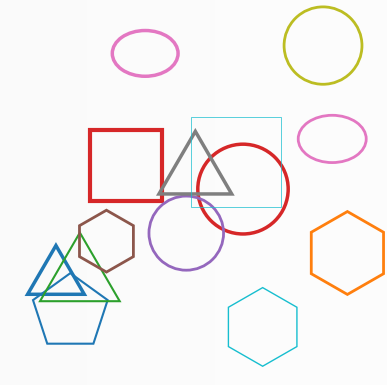[{"shape": "triangle", "thickness": 2.5, "radius": 0.42, "center": [0.144, 0.278]}, {"shape": "pentagon", "thickness": 1.5, "radius": 0.51, "center": [0.181, 0.189]}, {"shape": "hexagon", "thickness": 2, "radius": 0.54, "center": [0.897, 0.343]}, {"shape": "triangle", "thickness": 1.5, "radius": 0.59, "center": [0.206, 0.277]}, {"shape": "circle", "thickness": 2.5, "radius": 0.58, "center": [0.627, 0.509]}, {"shape": "square", "thickness": 3, "radius": 0.46, "center": [0.325, 0.571]}, {"shape": "circle", "thickness": 2, "radius": 0.48, "center": [0.481, 0.394]}, {"shape": "hexagon", "thickness": 2, "radius": 0.4, "center": [0.275, 0.374]}, {"shape": "oval", "thickness": 2.5, "radius": 0.42, "center": [0.375, 0.861]}, {"shape": "oval", "thickness": 2, "radius": 0.44, "center": [0.857, 0.639]}, {"shape": "triangle", "thickness": 2.5, "radius": 0.54, "center": [0.504, 0.55]}, {"shape": "circle", "thickness": 2, "radius": 0.5, "center": [0.834, 0.882]}, {"shape": "hexagon", "thickness": 1, "radius": 0.51, "center": [0.678, 0.151]}, {"shape": "square", "thickness": 0.5, "radius": 0.58, "center": [0.61, 0.579]}]